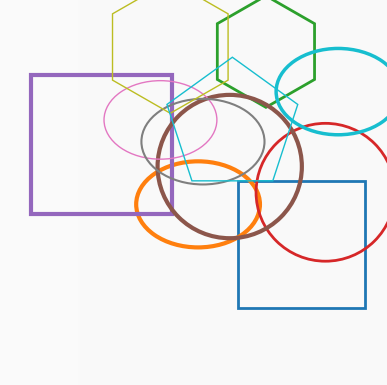[{"shape": "square", "thickness": 2, "radius": 0.82, "center": [0.777, 0.366]}, {"shape": "oval", "thickness": 3, "radius": 0.8, "center": [0.511, 0.469]}, {"shape": "hexagon", "thickness": 2, "radius": 0.72, "center": [0.686, 0.866]}, {"shape": "circle", "thickness": 2, "radius": 0.9, "center": [0.84, 0.501]}, {"shape": "square", "thickness": 3, "radius": 0.91, "center": [0.262, 0.625]}, {"shape": "circle", "thickness": 3, "radius": 0.93, "center": [0.593, 0.567]}, {"shape": "oval", "thickness": 1, "radius": 0.73, "center": [0.414, 0.689]}, {"shape": "oval", "thickness": 1.5, "radius": 0.79, "center": [0.524, 0.632]}, {"shape": "hexagon", "thickness": 1, "radius": 0.86, "center": [0.439, 0.878]}, {"shape": "oval", "thickness": 2.5, "radius": 0.8, "center": [0.873, 0.762]}, {"shape": "pentagon", "thickness": 1, "radius": 0.89, "center": [0.6, 0.674]}]